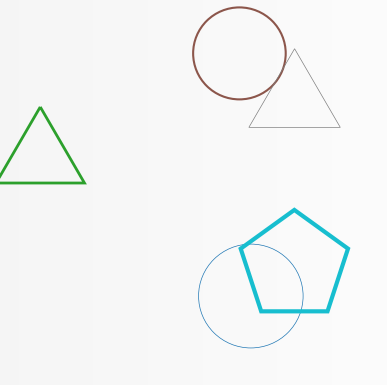[{"shape": "circle", "thickness": 0.5, "radius": 0.67, "center": [0.647, 0.231]}, {"shape": "triangle", "thickness": 2, "radius": 0.66, "center": [0.104, 0.591]}, {"shape": "circle", "thickness": 1.5, "radius": 0.6, "center": [0.618, 0.861]}, {"shape": "triangle", "thickness": 0.5, "radius": 0.68, "center": [0.76, 0.737]}, {"shape": "pentagon", "thickness": 3, "radius": 0.73, "center": [0.76, 0.309]}]